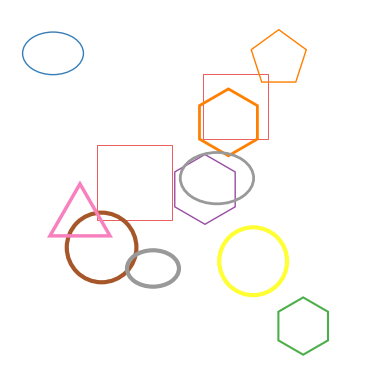[{"shape": "square", "thickness": 0.5, "radius": 0.42, "center": [0.612, 0.724]}, {"shape": "square", "thickness": 0.5, "radius": 0.49, "center": [0.35, 0.526]}, {"shape": "oval", "thickness": 1, "radius": 0.4, "center": [0.138, 0.861]}, {"shape": "hexagon", "thickness": 1.5, "radius": 0.37, "center": [0.788, 0.153]}, {"shape": "hexagon", "thickness": 1, "radius": 0.45, "center": [0.532, 0.508]}, {"shape": "hexagon", "thickness": 2, "radius": 0.43, "center": [0.593, 0.682]}, {"shape": "pentagon", "thickness": 1, "radius": 0.38, "center": [0.724, 0.848]}, {"shape": "circle", "thickness": 3, "radius": 0.44, "center": [0.658, 0.321]}, {"shape": "circle", "thickness": 3, "radius": 0.45, "center": [0.264, 0.357]}, {"shape": "triangle", "thickness": 2.5, "radius": 0.45, "center": [0.208, 0.432]}, {"shape": "oval", "thickness": 3, "radius": 0.34, "center": [0.397, 0.303]}, {"shape": "oval", "thickness": 2, "radius": 0.48, "center": [0.564, 0.537]}]